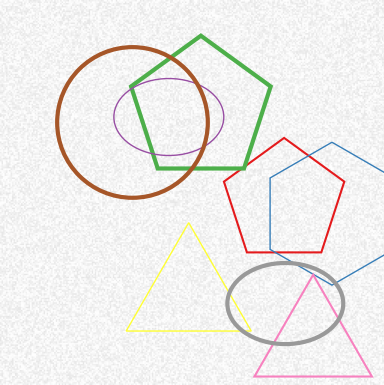[{"shape": "pentagon", "thickness": 1.5, "radius": 0.82, "center": [0.738, 0.477]}, {"shape": "hexagon", "thickness": 1, "radius": 0.93, "center": [0.862, 0.445]}, {"shape": "pentagon", "thickness": 3, "radius": 0.95, "center": [0.522, 0.717]}, {"shape": "oval", "thickness": 1, "radius": 0.71, "center": [0.439, 0.696]}, {"shape": "triangle", "thickness": 1, "radius": 0.94, "center": [0.49, 0.234]}, {"shape": "circle", "thickness": 3, "radius": 0.98, "center": [0.344, 0.682]}, {"shape": "triangle", "thickness": 1.5, "radius": 0.88, "center": [0.813, 0.11]}, {"shape": "oval", "thickness": 3, "radius": 0.75, "center": [0.741, 0.212]}]